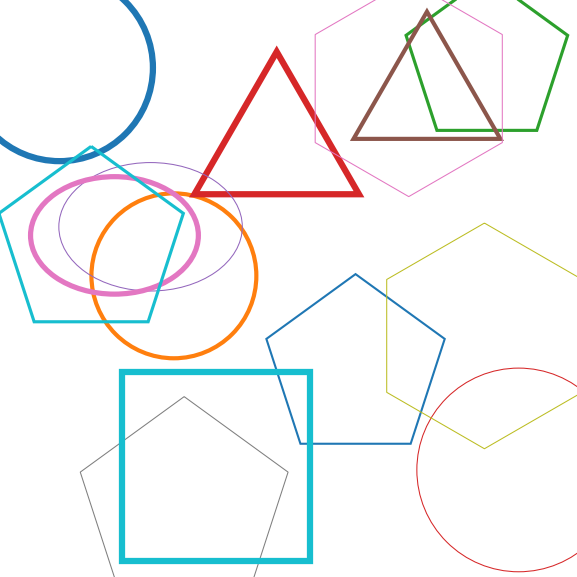[{"shape": "circle", "thickness": 3, "radius": 0.81, "center": [0.103, 0.882]}, {"shape": "pentagon", "thickness": 1, "radius": 0.81, "center": [0.616, 0.362]}, {"shape": "circle", "thickness": 2, "radius": 0.71, "center": [0.301, 0.522]}, {"shape": "pentagon", "thickness": 1.5, "radius": 0.74, "center": [0.843, 0.892]}, {"shape": "circle", "thickness": 0.5, "radius": 0.88, "center": [0.898, 0.185]}, {"shape": "triangle", "thickness": 3, "radius": 0.82, "center": [0.479, 0.745]}, {"shape": "oval", "thickness": 0.5, "radius": 0.79, "center": [0.261, 0.606]}, {"shape": "triangle", "thickness": 2, "radius": 0.73, "center": [0.739, 0.832]}, {"shape": "hexagon", "thickness": 0.5, "radius": 0.94, "center": [0.708, 0.846]}, {"shape": "oval", "thickness": 2.5, "radius": 0.73, "center": [0.198, 0.592]}, {"shape": "pentagon", "thickness": 0.5, "radius": 0.95, "center": [0.319, 0.123]}, {"shape": "hexagon", "thickness": 0.5, "radius": 0.98, "center": [0.839, 0.417]}, {"shape": "square", "thickness": 3, "radius": 0.82, "center": [0.374, 0.192]}, {"shape": "pentagon", "thickness": 1.5, "radius": 0.84, "center": [0.158, 0.578]}]